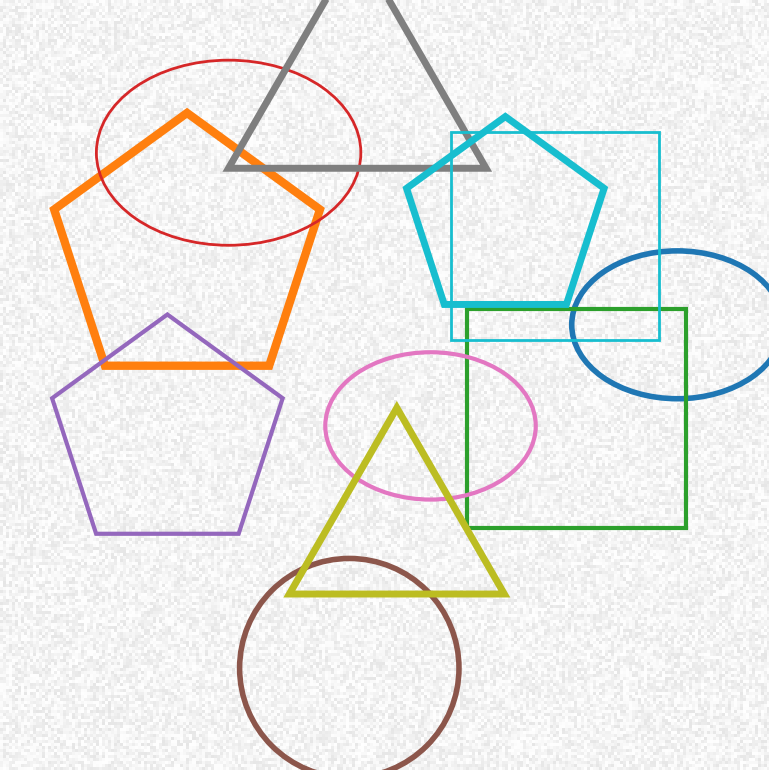[{"shape": "oval", "thickness": 2, "radius": 0.69, "center": [0.88, 0.578]}, {"shape": "pentagon", "thickness": 3, "radius": 0.91, "center": [0.243, 0.672]}, {"shape": "square", "thickness": 1.5, "radius": 0.71, "center": [0.749, 0.457]}, {"shape": "oval", "thickness": 1, "radius": 0.86, "center": [0.297, 0.802]}, {"shape": "pentagon", "thickness": 1.5, "radius": 0.79, "center": [0.217, 0.434]}, {"shape": "circle", "thickness": 2, "radius": 0.71, "center": [0.454, 0.132]}, {"shape": "oval", "thickness": 1.5, "radius": 0.68, "center": [0.559, 0.447]}, {"shape": "triangle", "thickness": 2.5, "radius": 0.97, "center": [0.464, 0.878]}, {"shape": "triangle", "thickness": 2.5, "radius": 0.81, "center": [0.515, 0.309]}, {"shape": "square", "thickness": 1, "radius": 0.68, "center": [0.721, 0.694]}, {"shape": "pentagon", "thickness": 2.5, "radius": 0.67, "center": [0.656, 0.714]}]